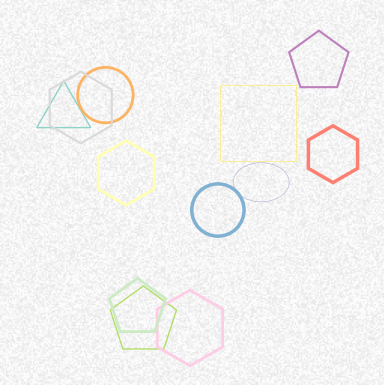[{"shape": "triangle", "thickness": 1, "radius": 0.4, "center": [0.166, 0.709]}, {"shape": "hexagon", "thickness": 2, "radius": 0.42, "center": [0.328, 0.551]}, {"shape": "oval", "thickness": 0.5, "radius": 0.36, "center": [0.678, 0.527]}, {"shape": "hexagon", "thickness": 2.5, "radius": 0.37, "center": [0.865, 0.599]}, {"shape": "circle", "thickness": 2.5, "radius": 0.34, "center": [0.566, 0.454]}, {"shape": "circle", "thickness": 2, "radius": 0.36, "center": [0.274, 0.753]}, {"shape": "pentagon", "thickness": 1, "radius": 0.45, "center": [0.372, 0.167]}, {"shape": "hexagon", "thickness": 2, "radius": 0.49, "center": [0.493, 0.148]}, {"shape": "hexagon", "thickness": 1.5, "radius": 0.46, "center": [0.21, 0.721]}, {"shape": "pentagon", "thickness": 1.5, "radius": 0.41, "center": [0.828, 0.839]}, {"shape": "pentagon", "thickness": 2, "radius": 0.38, "center": [0.357, 0.201]}, {"shape": "square", "thickness": 0.5, "radius": 0.5, "center": [0.671, 0.681]}]